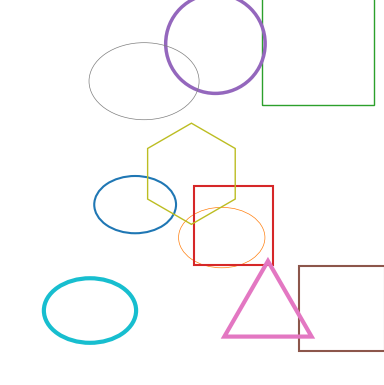[{"shape": "oval", "thickness": 1.5, "radius": 0.53, "center": [0.351, 0.469]}, {"shape": "oval", "thickness": 0.5, "radius": 0.56, "center": [0.576, 0.383]}, {"shape": "square", "thickness": 1, "radius": 0.73, "center": [0.826, 0.875]}, {"shape": "square", "thickness": 1.5, "radius": 0.51, "center": [0.606, 0.414]}, {"shape": "circle", "thickness": 2.5, "radius": 0.65, "center": [0.56, 0.887]}, {"shape": "square", "thickness": 1.5, "radius": 0.56, "center": [0.888, 0.199]}, {"shape": "triangle", "thickness": 3, "radius": 0.65, "center": [0.696, 0.191]}, {"shape": "oval", "thickness": 0.5, "radius": 0.71, "center": [0.374, 0.789]}, {"shape": "hexagon", "thickness": 1, "radius": 0.66, "center": [0.497, 0.549]}, {"shape": "oval", "thickness": 3, "radius": 0.6, "center": [0.234, 0.193]}]